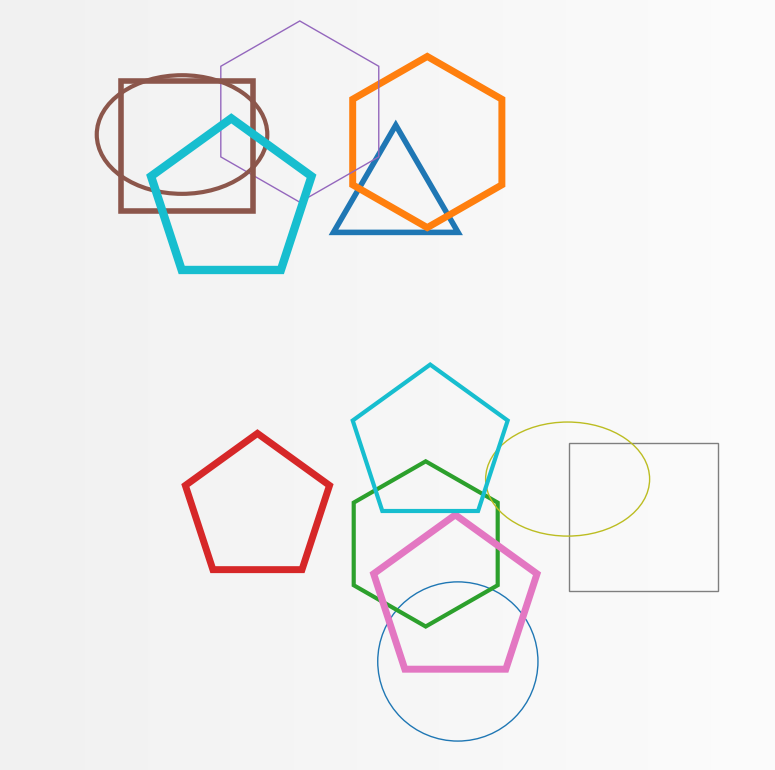[{"shape": "triangle", "thickness": 2, "radius": 0.46, "center": [0.511, 0.745]}, {"shape": "circle", "thickness": 0.5, "radius": 0.52, "center": [0.591, 0.141]}, {"shape": "hexagon", "thickness": 2.5, "radius": 0.56, "center": [0.551, 0.816]}, {"shape": "hexagon", "thickness": 1.5, "radius": 0.54, "center": [0.549, 0.294]}, {"shape": "pentagon", "thickness": 2.5, "radius": 0.49, "center": [0.332, 0.339]}, {"shape": "hexagon", "thickness": 0.5, "radius": 0.59, "center": [0.387, 0.855]}, {"shape": "square", "thickness": 2, "radius": 0.42, "center": [0.241, 0.811]}, {"shape": "oval", "thickness": 1.5, "radius": 0.55, "center": [0.235, 0.825]}, {"shape": "pentagon", "thickness": 2.5, "radius": 0.55, "center": [0.588, 0.221]}, {"shape": "square", "thickness": 0.5, "radius": 0.48, "center": [0.831, 0.329]}, {"shape": "oval", "thickness": 0.5, "radius": 0.53, "center": [0.732, 0.378]}, {"shape": "pentagon", "thickness": 1.5, "radius": 0.53, "center": [0.555, 0.421]}, {"shape": "pentagon", "thickness": 3, "radius": 0.54, "center": [0.298, 0.737]}]